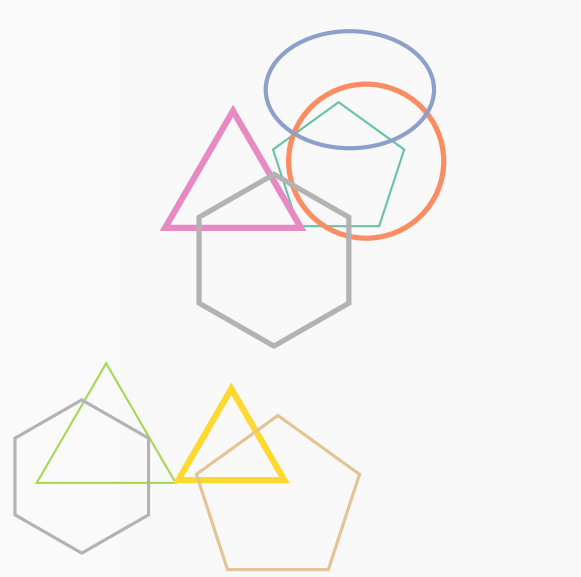[{"shape": "pentagon", "thickness": 1, "radius": 0.59, "center": [0.583, 0.704]}, {"shape": "circle", "thickness": 2.5, "radius": 0.67, "center": [0.63, 0.72]}, {"shape": "oval", "thickness": 2, "radius": 0.72, "center": [0.602, 0.844]}, {"shape": "triangle", "thickness": 3, "radius": 0.67, "center": [0.401, 0.672]}, {"shape": "triangle", "thickness": 1, "radius": 0.69, "center": [0.183, 0.232]}, {"shape": "triangle", "thickness": 3, "radius": 0.53, "center": [0.398, 0.22]}, {"shape": "pentagon", "thickness": 1.5, "radius": 0.74, "center": [0.478, 0.132]}, {"shape": "hexagon", "thickness": 1.5, "radius": 0.66, "center": [0.141, 0.174]}, {"shape": "hexagon", "thickness": 2.5, "radius": 0.74, "center": [0.471, 0.549]}]